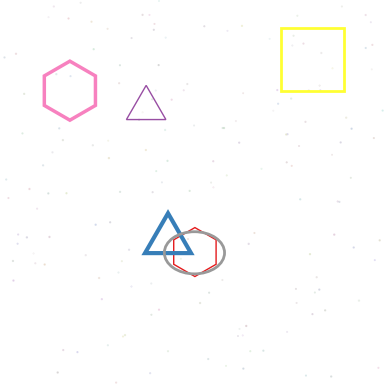[{"shape": "hexagon", "thickness": 1, "radius": 0.32, "center": [0.506, 0.345]}, {"shape": "triangle", "thickness": 3, "radius": 0.34, "center": [0.436, 0.377]}, {"shape": "triangle", "thickness": 1, "radius": 0.3, "center": [0.38, 0.719]}, {"shape": "square", "thickness": 2, "radius": 0.41, "center": [0.811, 0.846]}, {"shape": "hexagon", "thickness": 2.5, "radius": 0.38, "center": [0.182, 0.764]}, {"shape": "oval", "thickness": 2, "radius": 0.39, "center": [0.505, 0.343]}]